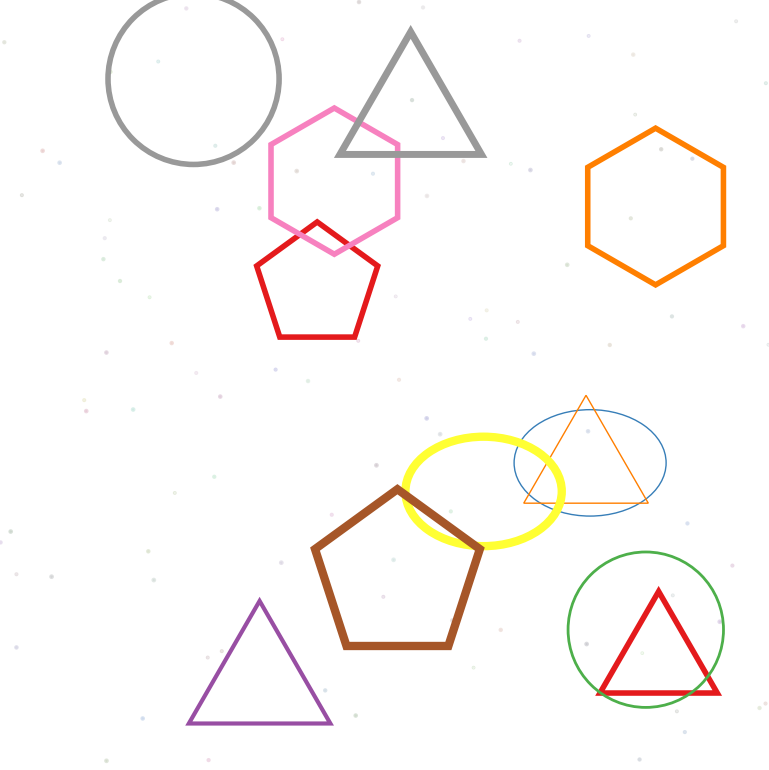[{"shape": "pentagon", "thickness": 2, "radius": 0.41, "center": [0.412, 0.629]}, {"shape": "triangle", "thickness": 2, "radius": 0.44, "center": [0.855, 0.144]}, {"shape": "oval", "thickness": 0.5, "radius": 0.49, "center": [0.766, 0.399]}, {"shape": "circle", "thickness": 1, "radius": 0.5, "center": [0.839, 0.182]}, {"shape": "triangle", "thickness": 1.5, "radius": 0.53, "center": [0.337, 0.113]}, {"shape": "hexagon", "thickness": 2, "radius": 0.51, "center": [0.851, 0.732]}, {"shape": "triangle", "thickness": 0.5, "radius": 0.47, "center": [0.761, 0.393]}, {"shape": "oval", "thickness": 3, "radius": 0.51, "center": [0.628, 0.362]}, {"shape": "pentagon", "thickness": 3, "radius": 0.56, "center": [0.516, 0.252]}, {"shape": "hexagon", "thickness": 2, "radius": 0.47, "center": [0.434, 0.765]}, {"shape": "circle", "thickness": 2, "radius": 0.56, "center": [0.251, 0.898]}, {"shape": "triangle", "thickness": 2.5, "radius": 0.53, "center": [0.533, 0.852]}]